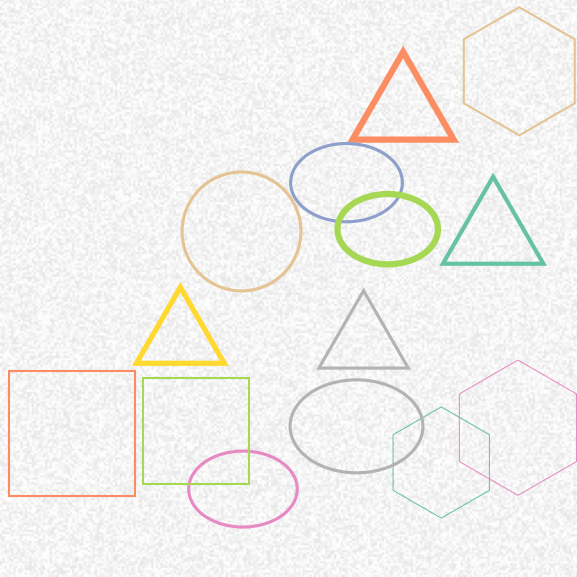[{"shape": "triangle", "thickness": 2, "radius": 0.5, "center": [0.854, 0.593]}, {"shape": "hexagon", "thickness": 0.5, "radius": 0.48, "center": [0.764, 0.198]}, {"shape": "triangle", "thickness": 3, "radius": 0.51, "center": [0.698, 0.808]}, {"shape": "square", "thickness": 1, "radius": 0.54, "center": [0.125, 0.249]}, {"shape": "oval", "thickness": 1.5, "radius": 0.48, "center": [0.6, 0.683]}, {"shape": "oval", "thickness": 1.5, "radius": 0.47, "center": [0.421, 0.152]}, {"shape": "hexagon", "thickness": 0.5, "radius": 0.59, "center": [0.897, 0.258]}, {"shape": "oval", "thickness": 3, "radius": 0.44, "center": [0.671, 0.602]}, {"shape": "square", "thickness": 1, "radius": 0.46, "center": [0.34, 0.253]}, {"shape": "triangle", "thickness": 2.5, "radius": 0.44, "center": [0.312, 0.414]}, {"shape": "circle", "thickness": 1.5, "radius": 0.51, "center": [0.418, 0.598]}, {"shape": "hexagon", "thickness": 1, "radius": 0.55, "center": [0.899, 0.876]}, {"shape": "oval", "thickness": 1.5, "radius": 0.58, "center": [0.617, 0.261]}, {"shape": "triangle", "thickness": 1.5, "radius": 0.45, "center": [0.63, 0.406]}]